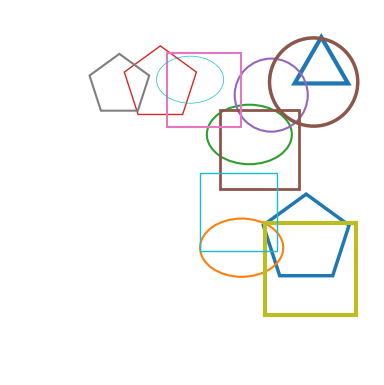[{"shape": "triangle", "thickness": 3, "radius": 0.4, "center": [0.835, 0.823]}, {"shape": "pentagon", "thickness": 2.5, "radius": 0.59, "center": [0.795, 0.379]}, {"shape": "oval", "thickness": 1.5, "radius": 0.54, "center": [0.628, 0.357]}, {"shape": "oval", "thickness": 1.5, "radius": 0.55, "center": [0.648, 0.651]}, {"shape": "pentagon", "thickness": 1, "radius": 0.49, "center": [0.417, 0.782]}, {"shape": "circle", "thickness": 1.5, "radius": 0.47, "center": [0.704, 0.753]}, {"shape": "circle", "thickness": 2.5, "radius": 0.57, "center": [0.815, 0.787]}, {"shape": "square", "thickness": 2, "radius": 0.51, "center": [0.673, 0.611]}, {"shape": "square", "thickness": 1.5, "radius": 0.48, "center": [0.53, 0.767]}, {"shape": "pentagon", "thickness": 1.5, "radius": 0.41, "center": [0.31, 0.779]}, {"shape": "square", "thickness": 3, "radius": 0.59, "center": [0.806, 0.301]}, {"shape": "square", "thickness": 1, "radius": 0.51, "center": [0.619, 0.449]}, {"shape": "oval", "thickness": 0.5, "radius": 0.44, "center": [0.494, 0.793]}]